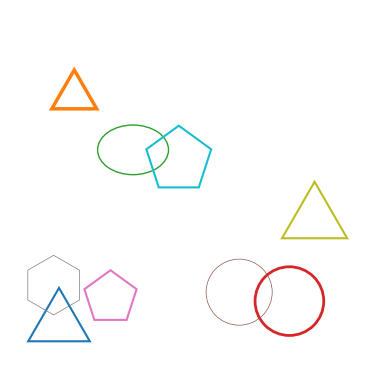[{"shape": "triangle", "thickness": 1.5, "radius": 0.46, "center": [0.153, 0.16]}, {"shape": "triangle", "thickness": 2.5, "radius": 0.34, "center": [0.193, 0.751]}, {"shape": "oval", "thickness": 1, "radius": 0.46, "center": [0.346, 0.611]}, {"shape": "circle", "thickness": 2, "radius": 0.45, "center": [0.752, 0.218]}, {"shape": "circle", "thickness": 0.5, "radius": 0.43, "center": [0.621, 0.241]}, {"shape": "pentagon", "thickness": 1.5, "radius": 0.36, "center": [0.287, 0.227]}, {"shape": "hexagon", "thickness": 0.5, "radius": 0.39, "center": [0.139, 0.259]}, {"shape": "triangle", "thickness": 1.5, "radius": 0.49, "center": [0.817, 0.43]}, {"shape": "pentagon", "thickness": 1.5, "radius": 0.44, "center": [0.464, 0.585]}]